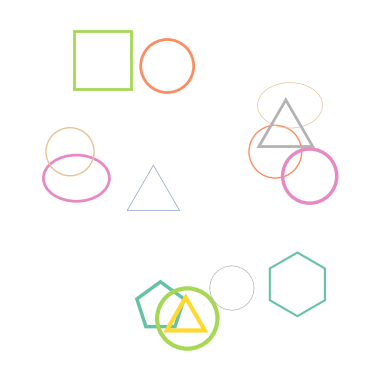[{"shape": "hexagon", "thickness": 1.5, "radius": 0.41, "center": [0.772, 0.261]}, {"shape": "pentagon", "thickness": 2.5, "radius": 0.32, "center": [0.417, 0.204]}, {"shape": "circle", "thickness": 1, "radius": 0.34, "center": [0.715, 0.606]}, {"shape": "circle", "thickness": 2, "radius": 0.34, "center": [0.434, 0.829]}, {"shape": "triangle", "thickness": 0.5, "radius": 0.39, "center": [0.398, 0.492]}, {"shape": "oval", "thickness": 2, "radius": 0.43, "center": [0.198, 0.537]}, {"shape": "circle", "thickness": 2.5, "radius": 0.35, "center": [0.804, 0.543]}, {"shape": "square", "thickness": 2, "radius": 0.38, "center": [0.266, 0.844]}, {"shape": "circle", "thickness": 3, "radius": 0.39, "center": [0.486, 0.173]}, {"shape": "triangle", "thickness": 3, "radius": 0.29, "center": [0.482, 0.17]}, {"shape": "oval", "thickness": 0.5, "radius": 0.42, "center": [0.753, 0.726]}, {"shape": "circle", "thickness": 1, "radius": 0.31, "center": [0.182, 0.606]}, {"shape": "triangle", "thickness": 2, "radius": 0.4, "center": [0.742, 0.66]}, {"shape": "circle", "thickness": 0.5, "radius": 0.29, "center": [0.602, 0.252]}]